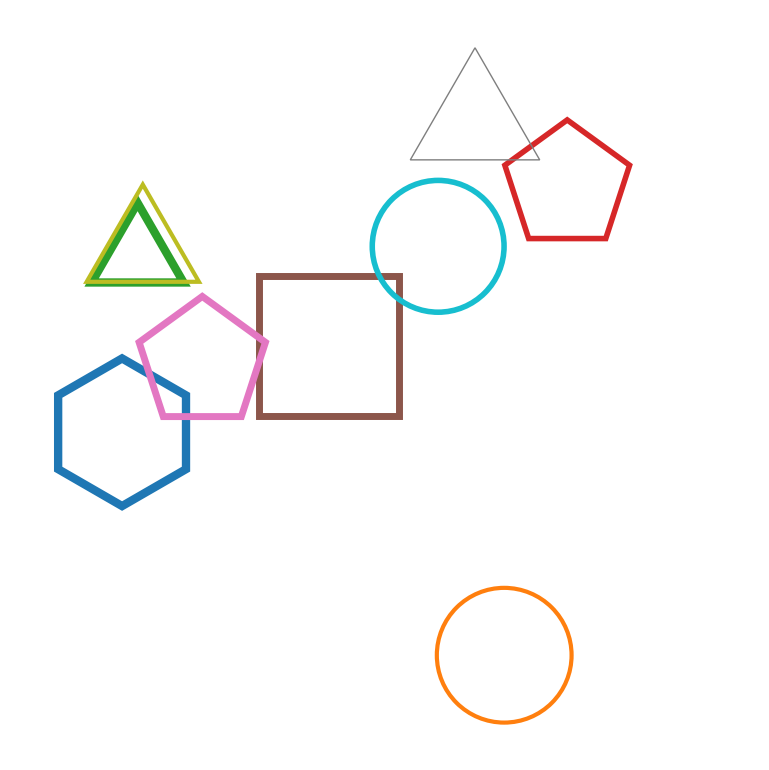[{"shape": "hexagon", "thickness": 3, "radius": 0.48, "center": [0.159, 0.439]}, {"shape": "circle", "thickness": 1.5, "radius": 0.44, "center": [0.655, 0.149]}, {"shape": "triangle", "thickness": 3, "radius": 0.34, "center": [0.179, 0.668]}, {"shape": "pentagon", "thickness": 2, "radius": 0.43, "center": [0.737, 0.759]}, {"shape": "square", "thickness": 2.5, "radius": 0.45, "center": [0.428, 0.551]}, {"shape": "pentagon", "thickness": 2.5, "radius": 0.43, "center": [0.263, 0.529]}, {"shape": "triangle", "thickness": 0.5, "radius": 0.49, "center": [0.617, 0.841]}, {"shape": "triangle", "thickness": 1.5, "radius": 0.42, "center": [0.185, 0.676]}, {"shape": "circle", "thickness": 2, "radius": 0.43, "center": [0.569, 0.68]}]